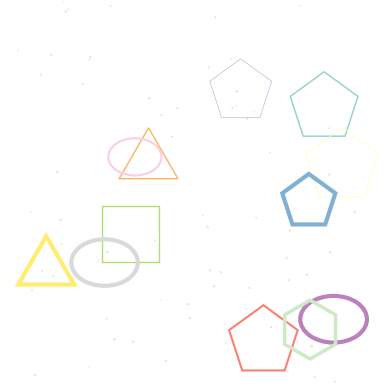[{"shape": "pentagon", "thickness": 1, "radius": 0.46, "center": [0.842, 0.721]}, {"shape": "pentagon", "thickness": 0.5, "radius": 0.5, "center": [0.889, 0.569]}, {"shape": "pentagon", "thickness": 0.5, "radius": 0.42, "center": [0.625, 0.763]}, {"shape": "pentagon", "thickness": 1.5, "radius": 0.47, "center": [0.684, 0.114]}, {"shape": "pentagon", "thickness": 3, "radius": 0.36, "center": [0.802, 0.476]}, {"shape": "triangle", "thickness": 1, "radius": 0.44, "center": [0.386, 0.58]}, {"shape": "square", "thickness": 1, "radius": 0.37, "center": [0.339, 0.393]}, {"shape": "oval", "thickness": 1.5, "radius": 0.34, "center": [0.35, 0.593]}, {"shape": "oval", "thickness": 3, "radius": 0.43, "center": [0.272, 0.318]}, {"shape": "oval", "thickness": 3, "radius": 0.43, "center": [0.866, 0.171]}, {"shape": "hexagon", "thickness": 2.5, "radius": 0.38, "center": [0.805, 0.144]}, {"shape": "triangle", "thickness": 3, "radius": 0.42, "center": [0.12, 0.303]}]